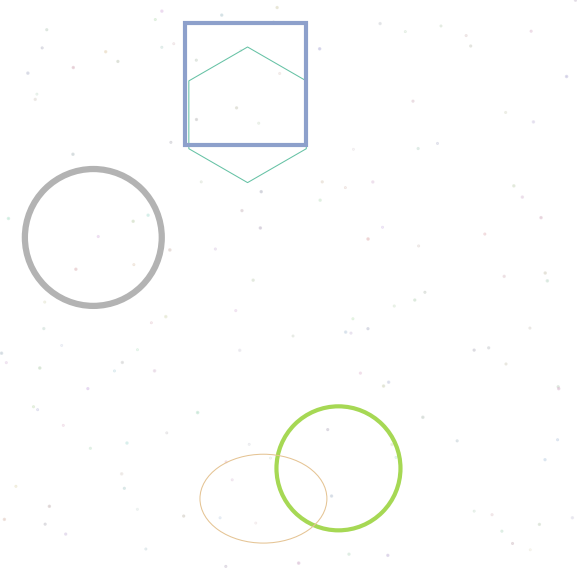[{"shape": "hexagon", "thickness": 0.5, "radius": 0.59, "center": [0.429, 0.8]}, {"shape": "square", "thickness": 2, "radius": 0.53, "center": [0.425, 0.853]}, {"shape": "circle", "thickness": 2, "radius": 0.54, "center": [0.586, 0.188]}, {"shape": "oval", "thickness": 0.5, "radius": 0.55, "center": [0.456, 0.136]}, {"shape": "circle", "thickness": 3, "radius": 0.59, "center": [0.162, 0.588]}]